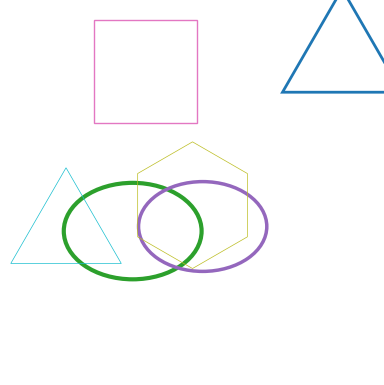[{"shape": "triangle", "thickness": 2, "radius": 0.89, "center": [0.889, 0.85]}, {"shape": "oval", "thickness": 3, "radius": 0.89, "center": [0.345, 0.4]}, {"shape": "oval", "thickness": 2.5, "radius": 0.83, "center": [0.526, 0.412]}, {"shape": "square", "thickness": 1, "radius": 0.67, "center": [0.377, 0.814]}, {"shape": "hexagon", "thickness": 0.5, "radius": 0.82, "center": [0.5, 0.467]}, {"shape": "triangle", "thickness": 0.5, "radius": 0.83, "center": [0.172, 0.398]}]